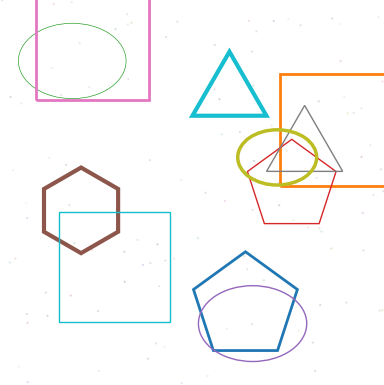[{"shape": "pentagon", "thickness": 2, "radius": 0.71, "center": [0.638, 0.204]}, {"shape": "square", "thickness": 2, "radius": 0.73, "center": [0.872, 0.661]}, {"shape": "oval", "thickness": 0.5, "radius": 0.7, "center": [0.188, 0.842]}, {"shape": "pentagon", "thickness": 1, "radius": 0.6, "center": [0.758, 0.517]}, {"shape": "oval", "thickness": 1, "radius": 0.7, "center": [0.656, 0.159]}, {"shape": "hexagon", "thickness": 3, "radius": 0.56, "center": [0.211, 0.454]}, {"shape": "square", "thickness": 2, "radius": 0.73, "center": [0.24, 0.885]}, {"shape": "triangle", "thickness": 1, "radius": 0.57, "center": [0.791, 0.612]}, {"shape": "oval", "thickness": 2.5, "radius": 0.51, "center": [0.72, 0.591]}, {"shape": "triangle", "thickness": 3, "radius": 0.55, "center": [0.596, 0.755]}, {"shape": "square", "thickness": 1, "radius": 0.71, "center": [0.297, 0.307]}]